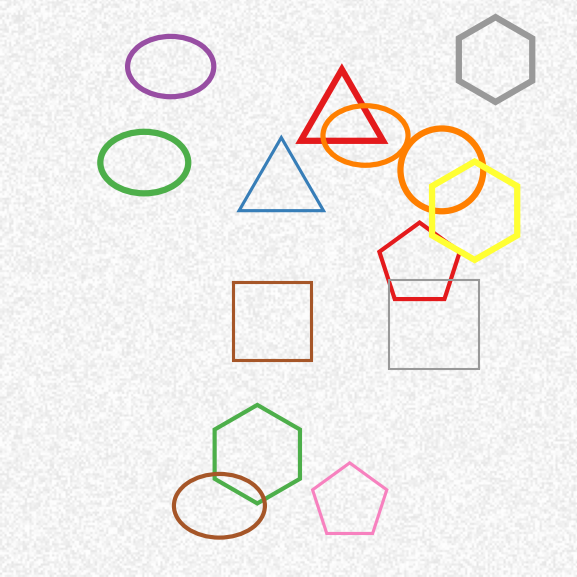[{"shape": "pentagon", "thickness": 2, "radius": 0.37, "center": [0.727, 0.54]}, {"shape": "triangle", "thickness": 3, "radius": 0.41, "center": [0.592, 0.796]}, {"shape": "triangle", "thickness": 1.5, "radius": 0.42, "center": [0.487, 0.677]}, {"shape": "hexagon", "thickness": 2, "radius": 0.43, "center": [0.446, 0.213]}, {"shape": "oval", "thickness": 3, "radius": 0.38, "center": [0.25, 0.718]}, {"shape": "oval", "thickness": 2.5, "radius": 0.37, "center": [0.296, 0.884]}, {"shape": "circle", "thickness": 3, "radius": 0.36, "center": [0.765, 0.705]}, {"shape": "oval", "thickness": 2.5, "radius": 0.37, "center": [0.633, 0.765]}, {"shape": "hexagon", "thickness": 3, "radius": 0.43, "center": [0.822, 0.634]}, {"shape": "oval", "thickness": 2, "radius": 0.39, "center": [0.38, 0.123]}, {"shape": "square", "thickness": 1.5, "radius": 0.34, "center": [0.471, 0.443]}, {"shape": "pentagon", "thickness": 1.5, "radius": 0.34, "center": [0.606, 0.13]}, {"shape": "square", "thickness": 1, "radius": 0.39, "center": [0.752, 0.437]}, {"shape": "hexagon", "thickness": 3, "radius": 0.37, "center": [0.858, 0.896]}]